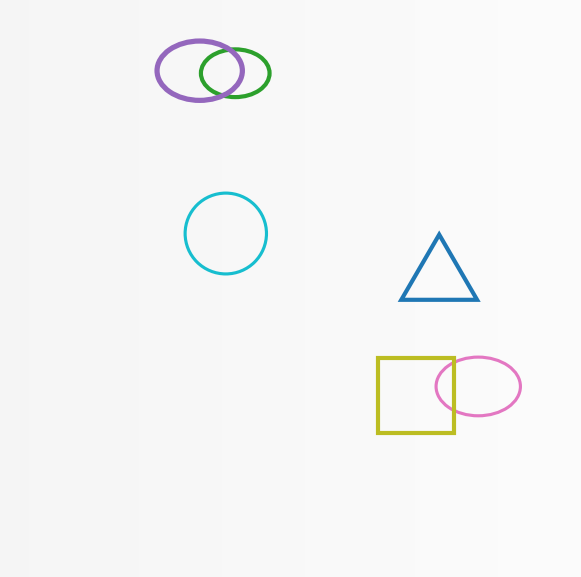[{"shape": "triangle", "thickness": 2, "radius": 0.38, "center": [0.756, 0.518]}, {"shape": "oval", "thickness": 2, "radius": 0.3, "center": [0.405, 0.872]}, {"shape": "oval", "thickness": 2.5, "radius": 0.37, "center": [0.344, 0.877]}, {"shape": "oval", "thickness": 1.5, "radius": 0.36, "center": [0.823, 0.33]}, {"shape": "square", "thickness": 2, "radius": 0.32, "center": [0.716, 0.314]}, {"shape": "circle", "thickness": 1.5, "radius": 0.35, "center": [0.388, 0.595]}]